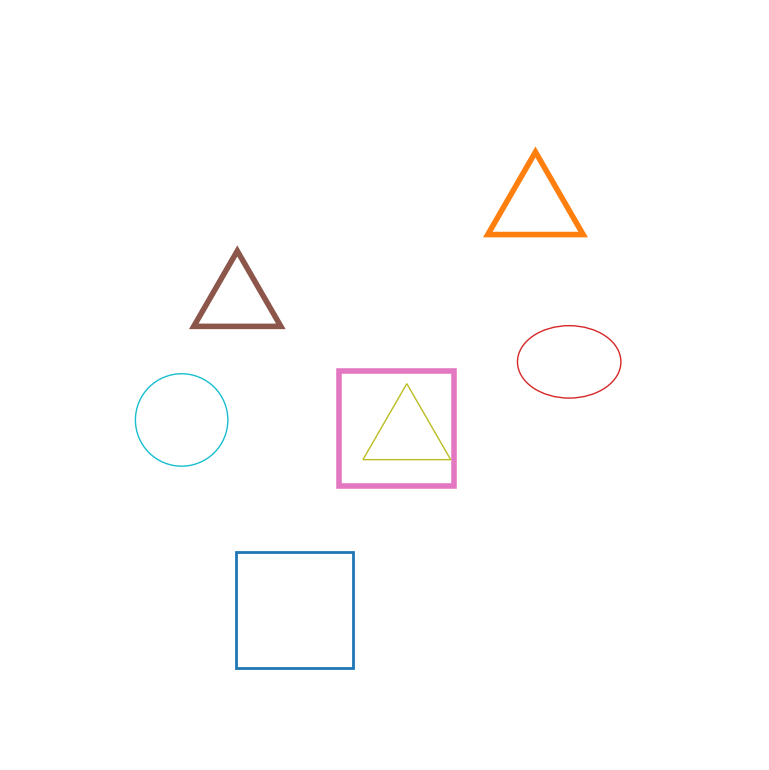[{"shape": "square", "thickness": 1, "radius": 0.38, "center": [0.382, 0.208]}, {"shape": "triangle", "thickness": 2, "radius": 0.36, "center": [0.695, 0.731]}, {"shape": "oval", "thickness": 0.5, "radius": 0.34, "center": [0.739, 0.53]}, {"shape": "triangle", "thickness": 2, "radius": 0.33, "center": [0.308, 0.609]}, {"shape": "square", "thickness": 2, "radius": 0.37, "center": [0.515, 0.444]}, {"shape": "triangle", "thickness": 0.5, "radius": 0.33, "center": [0.528, 0.436]}, {"shape": "circle", "thickness": 0.5, "radius": 0.3, "center": [0.236, 0.455]}]